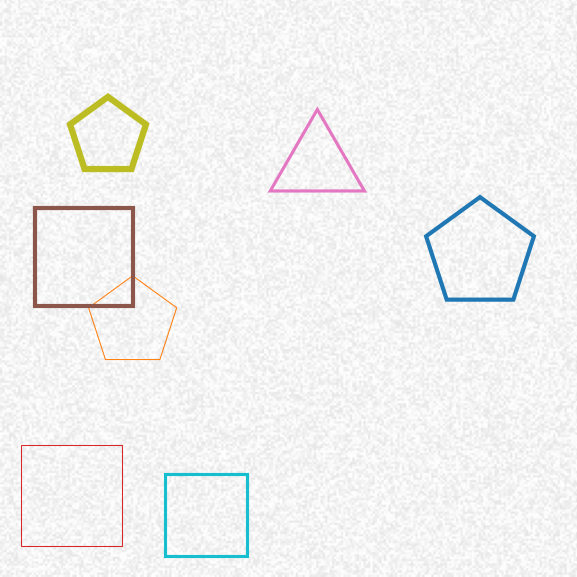[{"shape": "pentagon", "thickness": 2, "radius": 0.49, "center": [0.831, 0.56]}, {"shape": "pentagon", "thickness": 0.5, "radius": 0.4, "center": [0.23, 0.441]}, {"shape": "square", "thickness": 0.5, "radius": 0.44, "center": [0.123, 0.141]}, {"shape": "square", "thickness": 2, "radius": 0.42, "center": [0.145, 0.555]}, {"shape": "triangle", "thickness": 1.5, "radius": 0.47, "center": [0.55, 0.716]}, {"shape": "pentagon", "thickness": 3, "radius": 0.35, "center": [0.187, 0.762]}, {"shape": "square", "thickness": 1.5, "radius": 0.36, "center": [0.356, 0.108]}]